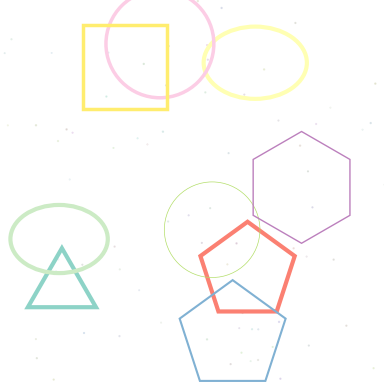[{"shape": "triangle", "thickness": 3, "radius": 0.51, "center": [0.161, 0.253]}, {"shape": "oval", "thickness": 3, "radius": 0.67, "center": [0.663, 0.837]}, {"shape": "pentagon", "thickness": 3, "radius": 0.64, "center": [0.643, 0.295]}, {"shape": "pentagon", "thickness": 1.5, "radius": 0.72, "center": [0.604, 0.128]}, {"shape": "circle", "thickness": 0.5, "radius": 0.62, "center": [0.551, 0.403]}, {"shape": "circle", "thickness": 2.5, "radius": 0.7, "center": [0.415, 0.886]}, {"shape": "hexagon", "thickness": 1, "radius": 0.73, "center": [0.783, 0.513]}, {"shape": "oval", "thickness": 3, "radius": 0.63, "center": [0.153, 0.379]}, {"shape": "square", "thickness": 2.5, "radius": 0.55, "center": [0.324, 0.827]}]